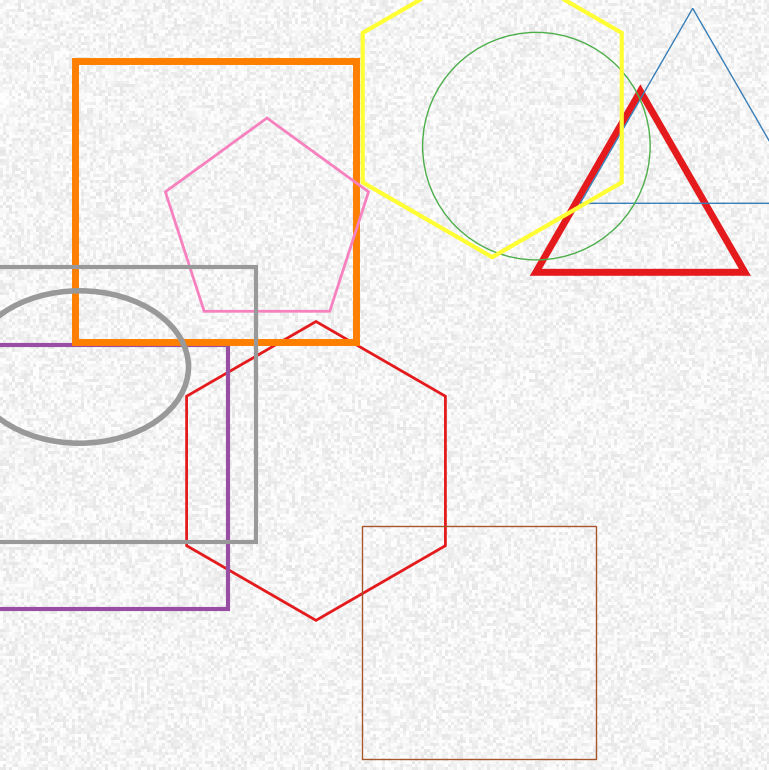[{"shape": "hexagon", "thickness": 1, "radius": 0.97, "center": [0.41, 0.388]}, {"shape": "triangle", "thickness": 2.5, "radius": 0.78, "center": [0.832, 0.725]}, {"shape": "triangle", "thickness": 0.5, "radius": 0.84, "center": [0.9, 0.82]}, {"shape": "circle", "thickness": 0.5, "radius": 0.74, "center": [0.697, 0.81]}, {"shape": "square", "thickness": 1.5, "radius": 0.86, "center": [0.125, 0.381]}, {"shape": "square", "thickness": 2.5, "radius": 0.91, "center": [0.28, 0.738]}, {"shape": "hexagon", "thickness": 1.5, "radius": 0.97, "center": [0.639, 0.86]}, {"shape": "square", "thickness": 0.5, "radius": 0.76, "center": [0.622, 0.166]}, {"shape": "pentagon", "thickness": 1, "radius": 0.69, "center": [0.347, 0.708]}, {"shape": "square", "thickness": 1.5, "radius": 0.89, "center": [0.154, 0.475]}, {"shape": "oval", "thickness": 2, "radius": 0.71, "center": [0.103, 0.523]}]